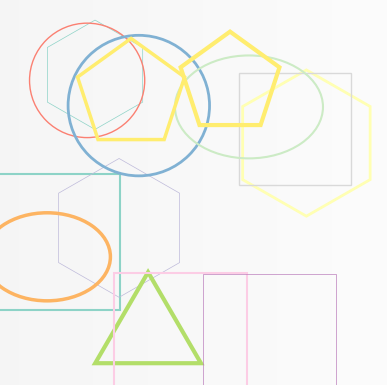[{"shape": "square", "thickness": 1.5, "radius": 0.88, "center": [0.133, 0.372]}, {"shape": "hexagon", "thickness": 0.5, "radius": 0.71, "center": [0.245, 0.806]}, {"shape": "hexagon", "thickness": 2, "radius": 0.95, "center": [0.791, 0.628]}, {"shape": "hexagon", "thickness": 0.5, "radius": 0.9, "center": [0.307, 0.408]}, {"shape": "circle", "thickness": 1, "radius": 0.74, "center": [0.225, 0.791]}, {"shape": "circle", "thickness": 2, "radius": 0.91, "center": [0.358, 0.726]}, {"shape": "oval", "thickness": 2.5, "radius": 0.82, "center": [0.122, 0.333]}, {"shape": "triangle", "thickness": 3, "radius": 0.79, "center": [0.382, 0.135]}, {"shape": "square", "thickness": 1.5, "radius": 0.86, "center": [0.465, 0.117]}, {"shape": "square", "thickness": 1, "radius": 0.72, "center": [0.762, 0.665]}, {"shape": "square", "thickness": 0.5, "radius": 0.86, "center": [0.695, 0.117]}, {"shape": "oval", "thickness": 1.5, "radius": 0.95, "center": [0.643, 0.722]}, {"shape": "pentagon", "thickness": 2.5, "radius": 0.73, "center": [0.338, 0.755]}, {"shape": "pentagon", "thickness": 3, "radius": 0.67, "center": [0.594, 0.784]}]